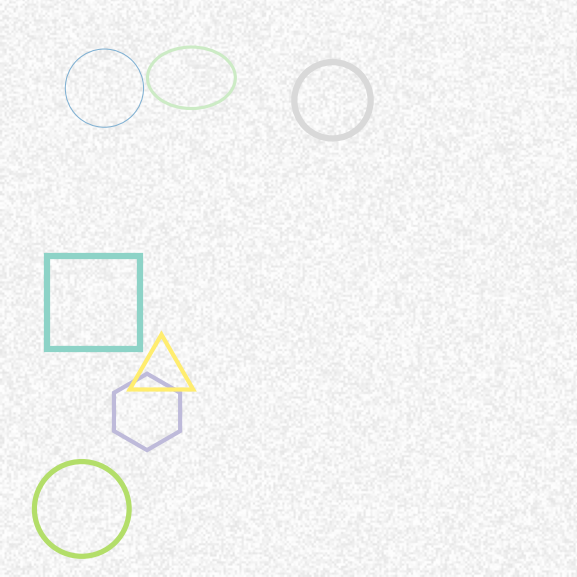[{"shape": "square", "thickness": 3, "radius": 0.4, "center": [0.163, 0.475]}, {"shape": "hexagon", "thickness": 2, "radius": 0.33, "center": [0.255, 0.286]}, {"shape": "circle", "thickness": 0.5, "radius": 0.34, "center": [0.181, 0.847]}, {"shape": "circle", "thickness": 2.5, "radius": 0.41, "center": [0.142, 0.118]}, {"shape": "circle", "thickness": 3, "radius": 0.33, "center": [0.576, 0.825]}, {"shape": "oval", "thickness": 1.5, "radius": 0.38, "center": [0.331, 0.864]}, {"shape": "triangle", "thickness": 2, "radius": 0.32, "center": [0.28, 0.356]}]